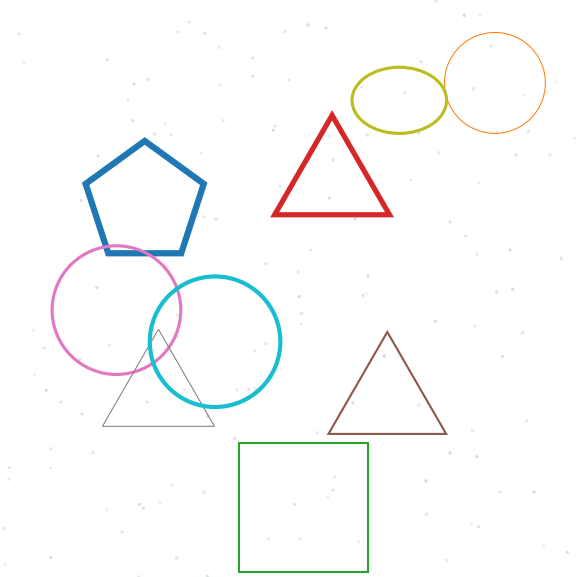[{"shape": "pentagon", "thickness": 3, "radius": 0.54, "center": [0.251, 0.648]}, {"shape": "circle", "thickness": 0.5, "radius": 0.44, "center": [0.857, 0.856]}, {"shape": "square", "thickness": 1, "radius": 0.56, "center": [0.525, 0.12]}, {"shape": "triangle", "thickness": 2.5, "radius": 0.57, "center": [0.575, 0.685]}, {"shape": "triangle", "thickness": 1, "radius": 0.59, "center": [0.671, 0.307]}, {"shape": "circle", "thickness": 1.5, "radius": 0.56, "center": [0.202, 0.462]}, {"shape": "triangle", "thickness": 0.5, "radius": 0.56, "center": [0.274, 0.317]}, {"shape": "oval", "thickness": 1.5, "radius": 0.41, "center": [0.691, 0.825]}, {"shape": "circle", "thickness": 2, "radius": 0.57, "center": [0.372, 0.407]}]